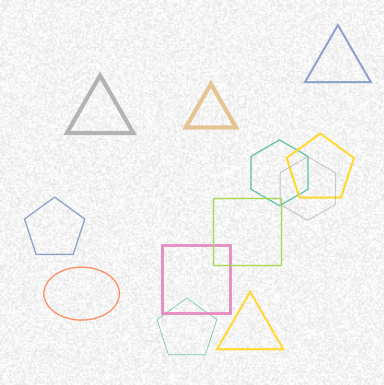[{"shape": "hexagon", "thickness": 1, "radius": 0.43, "center": [0.726, 0.551]}, {"shape": "pentagon", "thickness": 0.5, "radius": 0.41, "center": [0.485, 0.144]}, {"shape": "oval", "thickness": 1, "radius": 0.49, "center": [0.212, 0.237]}, {"shape": "triangle", "thickness": 1.5, "radius": 0.49, "center": [0.878, 0.836]}, {"shape": "pentagon", "thickness": 1, "radius": 0.41, "center": [0.142, 0.406]}, {"shape": "square", "thickness": 2, "radius": 0.44, "center": [0.509, 0.276]}, {"shape": "square", "thickness": 1, "radius": 0.44, "center": [0.641, 0.399]}, {"shape": "pentagon", "thickness": 1.5, "radius": 0.46, "center": [0.832, 0.561]}, {"shape": "triangle", "thickness": 1.5, "radius": 0.5, "center": [0.65, 0.143]}, {"shape": "triangle", "thickness": 3, "radius": 0.38, "center": [0.548, 0.707]}, {"shape": "triangle", "thickness": 3, "radius": 0.5, "center": [0.26, 0.704]}, {"shape": "hexagon", "thickness": 0.5, "radius": 0.41, "center": [0.799, 0.51]}]